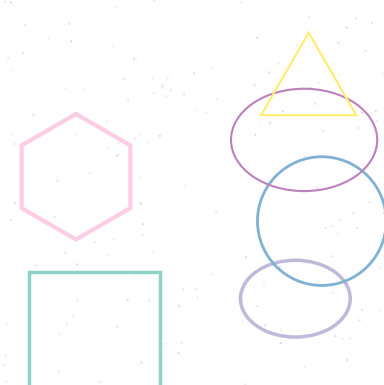[{"shape": "square", "thickness": 2.5, "radius": 0.85, "center": [0.246, 0.125]}, {"shape": "oval", "thickness": 2.5, "radius": 0.71, "center": [0.767, 0.224]}, {"shape": "circle", "thickness": 2, "radius": 0.84, "center": [0.836, 0.426]}, {"shape": "hexagon", "thickness": 3, "radius": 0.81, "center": [0.197, 0.541]}, {"shape": "oval", "thickness": 1.5, "radius": 0.95, "center": [0.79, 0.637]}, {"shape": "triangle", "thickness": 1.5, "radius": 0.71, "center": [0.802, 0.772]}]